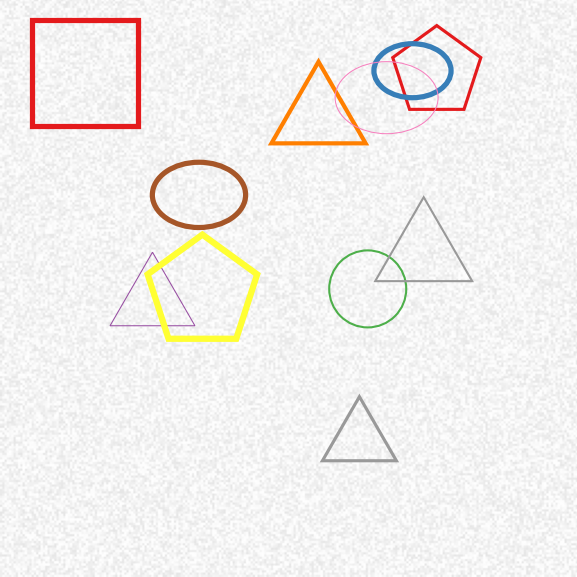[{"shape": "pentagon", "thickness": 1.5, "radius": 0.4, "center": [0.756, 0.875]}, {"shape": "square", "thickness": 2.5, "radius": 0.46, "center": [0.148, 0.873]}, {"shape": "oval", "thickness": 2.5, "radius": 0.33, "center": [0.714, 0.877]}, {"shape": "circle", "thickness": 1, "radius": 0.33, "center": [0.637, 0.499]}, {"shape": "triangle", "thickness": 0.5, "radius": 0.42, "center": [0.264, 0.477]}, {"shape": "triangle", "thickness": 2, "radius": 0.47, "center": [0.552, 0.798]}, {"shape": "pentagon", "thickness": 3, "radius": 0.5, "center": [0.35, 0.493]}, {"shape": "oval", "thickness": 2.5, "radius": 0.4, "center": [0.345, 0.662]}, {"shape": "oval", "thickness": 0.5, "radius": 0.45, "center": [0.669, 0.83]}, {"shape": "triangle", "thickness": 1, "radius": 0.48, "center": [0.734, 0.561]}, {"shape": "triangle", "thickness": 1.5, "radius": 0.37, "center": [0.622, 0.238]}]